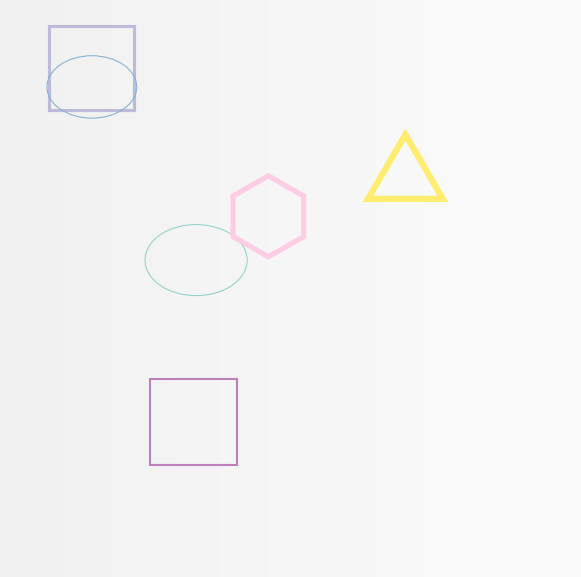[{"shape": "oval", "thickness": 0.5, "radius": 0.44, "center": [0.337, 0.549]}, {"shape": "square", "thickness": 1.5, "radius": 0.37, "center": [0.157, 0.882]}, {"shape": "oval", "thickness": 0.5, "radius": 0.39, "center": [0.158, 0.849]}, {"shape": "hexagon", "thickness": 2.5, "radius": 0.35, "center": [0.462, 0.625]}, {"shape": "square", "thickness": 1, "radius": 0.37, "center": [0.333, 0.268]}, {"shape": "triangle", "thickness": 3, "radius": 0.37, "center": [0.697, 0.692]}]